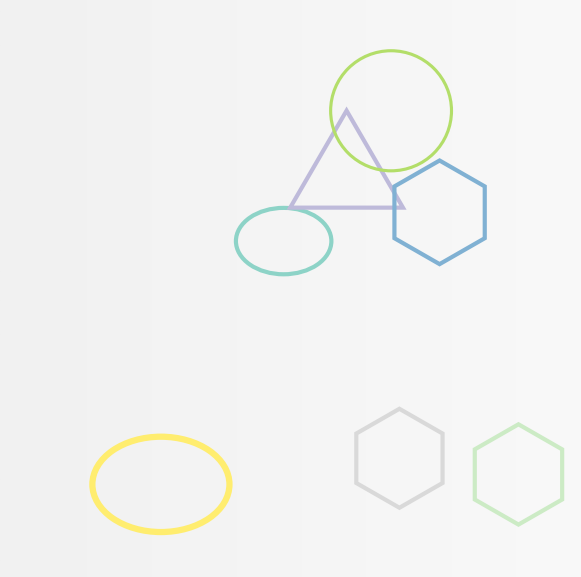[{"shape": "oval", "thickness": 2, "radius": 0.41, "center": [0.488, 0.582]}, {"shape": "triangle", "thickness": 2, "radius": 0.56, "center": [0.596, 0.696]}, {"shape": "hexagon", "thickness": 2, "radius": 0.45, "center": [0.756, 0.631]}, {"shape": "circle", "thickness": 1.5, "radius": 0.52, "center": [0.673, 0.807]}, {"shape": "hexagon", "thickness": 2, "radius": 0.43, "center": [0.687, 0.206]}, {"shape": "hexagon", "thickness": 2, "radius": 0.43, "center": [0.892, 0.178]}, {"shape": "oval", "thickness": 3, "radius": 0.59, "center": [0.277, 0.16]}]